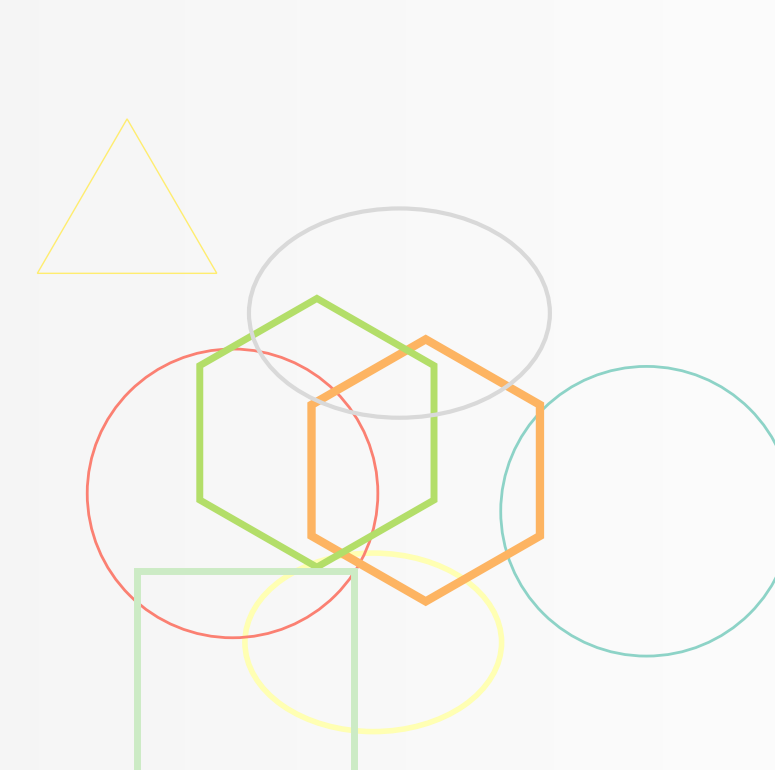[{"shape": "circle", "thickness": 1, "radius": 0.94, "center": [0.834, 0.336]}, {"shape": "oval", "thickness": 2, "radius": 0.83, "center": [0.482, 0.166]}, {"shape": "circle", "thickness": 1, "radius": 0.94, "center": [0.3, 0.359]}, {"shape": "hexagon", "thickness": 3, "radius": 0.85, "center": [0.549, 0.389]}, {"shape": "hexagon", "thickness": 2.5, "radius": 0.87, "center": [0.409, 0.438]}, {"shape": "oval", "thickness": 1.5, "radius": 0.97, "center": [0.515, 0.593]}, {"shape": "square", "thickness": 2.5, "radius": 0.7, "center": [0.317, 0.119]}, {"shape": "triangle", "thickness": 0.5, "radius": 0.67, "center": [0.164, 0.712]}]